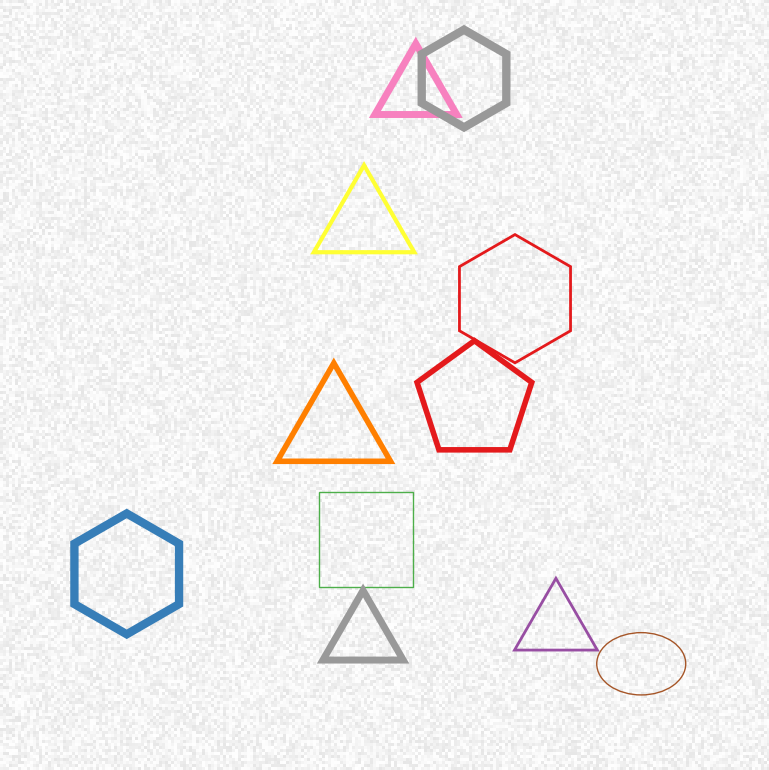[{"shape": "pentagon", "thickness": 2, "radius": 0.39, "center": [0.616, 0.479]}, {"shape": "hexagon", "thickness": 1, "radius": 0.42, "center": [0.669, 0.612]}, {"shape": "hexagon", "thickness": 3, "radius": 0.39, "center": [0.165, 0.255]}, {"shape": "square", "thickness": 0.5, "radius": 0.31, "center": [0.475, 0.299]}, {"shape": "triangle", "thickness": 1, "radius": 0.31, "center": [0.722, 0.187]}, {"shape": "triangle", "thickness": 2, "radius": 0.43, "center": [0.434, 0.443]}, {"shape": "triangle", "thickness": 1.5, "radius": 0.38, "center": [0.473, 0.71]}, {"shape": "oval", "thickness": 0.5, "radius": 0.29, "center": [0.833, 0.138]}, {"shape": "triangle", "thickness": 2.5, "radius": 0.31, "center": [0.54, 0.882]}, {"shape": "hexagon", "thickness": 3, "radius": 0.32, "center": [0.603, 0.898]}, {"shape": "triangle", "thickness": 2.5, "radius": 0.3, "center": [0.472, 0.173]}]